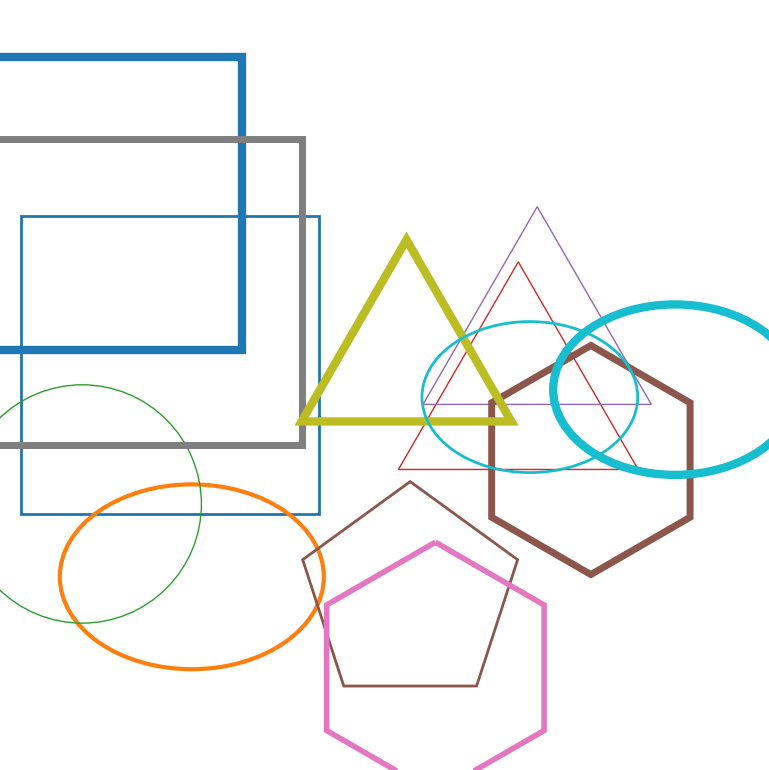[{"shape": "square", "thickness": 3, "radius": 0.95, "center": [0.125, 0.735]}, {"shape": "square", "thickness": 1, "radius": 0.97, "center": [0.221, 0.526]}, {"shape": "oval", "thickness": 1.5, "radius": 0.86, "center": [0.249, 0.251]}, {"shape": "circle", "thickness": 0.5, "radius": 0.77, "center": [0.107, 0.345]}, {"shape": "triangle", "thickness": 0.5, "radius": 0.9, "center": [0.673, 0.48]}, {"shape": "triangle", "thickness": 0.5, "radius": 0.86, "center": [0.698, 0.56]}, {"shape": "pentagon", "thickness": 1, "radius": 0.73, "center": [0.533, 0.228]}, {"shape": "hexagon", "thickness": 2.5, "radius": 0.74, "center": [0.767, 0.403]}, {"shape": "hexagon", "thickness": 2, "radius": 0.82, "center": [0.565, 0.133]}, {"shape": "square", "thickness": 2.5, "radius": 0.99, "center": [0.194, 0.621]}, {"shape": "triangle", "thickness": 3, "radius": 0.79, "center": [0.528, 0.531]}, {"shape": "oval", "thickness": 3, "radius": 0.79, "center": [0.877, 0.494]}, {"shape": "oval", "thickness": 1, "radius": 0.7, "center": [0.688, 0.484]}]